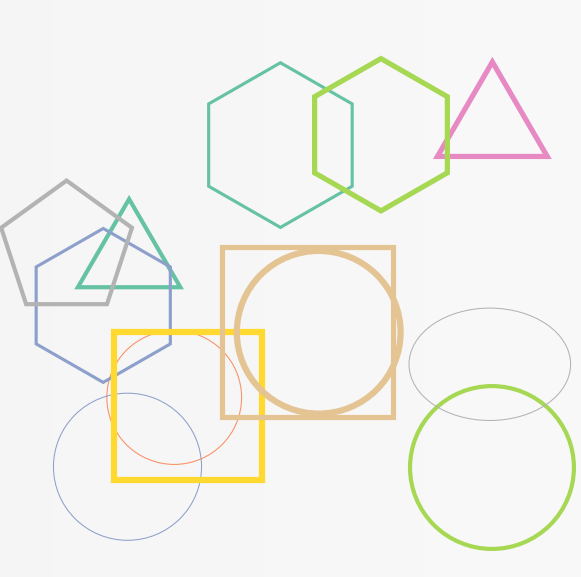[{"shape": "hexagon", "thickness": 1.5, "radius": 0.71, "center": [0.482, 0.748]}, {"shape": "triangle", "thickness": 2, "radius": 0.51, "center": [0.222, 0.553]}, {"shape": "circle", "thickness": 0.5, "radius": 0.58, "center": [0.3, 0.311]}, {"shape": "hexagon", "thickness": 1.5, "radius": 0.67, "center": [0.178, 0.47]}, {"shape": "circle", "thickness": 0.5, "radius": 0.64, "center": [0.219, 0.191]}, {"shape": "triangle", "thickness": 2.5, "radius": 0.55, "center": [0.847, 0.783]}, {"shape": "circle", "thickness": 2, "radius": 0.7, "center": [0.846, 0.19]}, {"shape": "hexagon", "thickness": 2.5, "radius": 0.66, "center": [0.655, 0.766]}, {"shape": "square", "thickness": 3, "radius": 0.64, "center": [0.324, 0.296]}, {"shape": "square", "thickness": 2.5, "radius": 0.74, "center": [0.529, 0.424]}, {"shape": "circle", "thickness": 3, "radius": 0.7, "center": [0.548, 0.424]}, {"shape": "pentagon", "thickness": 2, "radius": 0.59, "center": [0.115, 0.568]}, {"shape": "oval", "thickness": 0.5, "radius": 0.7, "center": [0.843, 0.368]}]